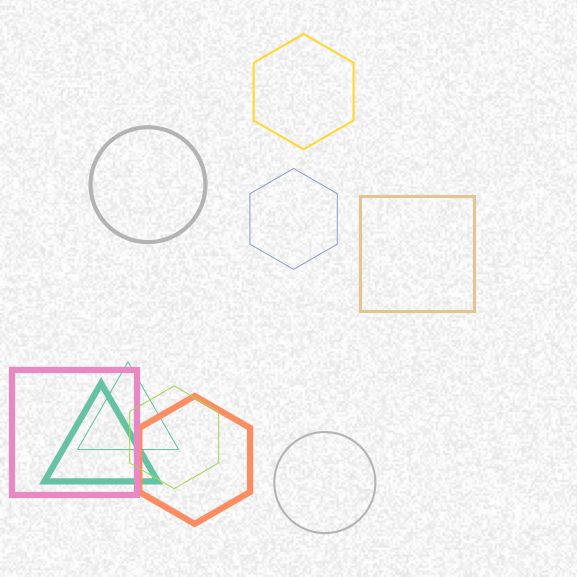[{"shape": "triangle", "thickness": 3, "radius": 0.57, "center": [0.175, 0.222]}, {"shape": "triangle", "thickness": 0.5, "radius": 0.51, "center": [0.222, 0.271]}, {"shape": "hexagon", "thickness": 3, "radius": 0.55, "center": [0.337, 0.203]}, {"shape": "hexagon", "thickness": 0.5, "radius": 0.44, "center": [0.508, 0.62]}, {"shape": "square", "thickness": 3, "radius": 0.54, "center": [0.129, 0.25]}, {"shape": "hexagon", "thickness": 0.5, "radius": 0.44, "center": [0.301, 0.242]}, {"shape": "hexagon", "thickness": 1, "radius": 0.5, "center": [0.526, 0.84]}, {"shape": "square", "thickness": 1.5, "radius": 0.5, "center": [0.722, 0.56]}, {"shape": "circle", "thickness": 1, "radius": 0.44, "center": [0.562, 0.164]}, {"shape": "circle", "thickness": 2, "radius": 0.5, "center": [0.256, 0.679]}]